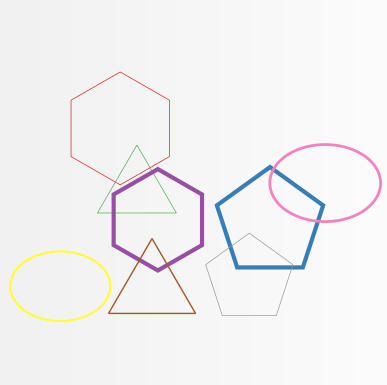[{"shape": "hexagon", "thickness": 0.5, "radius": 0.73, "center": [0.31, 0.666]}, {"shape": "pentagon", "thickness": 3, "radius": 0.72, "center": [0.697, 0.422]}, {"shape": "triangle", "thickness": 0.5, "radius": 0.59, "center": [0.353, 0.506]}, {"shape": "hexagon", "thickness": 3, "radius": 0.66, "center": [0.407, 0.429]}, {"shape": "oval", "thickness": 1.5, "radius": 0.65, "center": [0.155, 0.256]}, {"shape": "triangle", "thickness": 1, "radius": 0.65, "center": [0.392, 0.251]}, {"shape": "oval", "thickness": 2, "radius": 0.71, "center": [0.839, 0.524]}, {"shape": "pentagon", "thickness": 0.5, "radius": 0.59, "center": [0.643, 0.276]}]